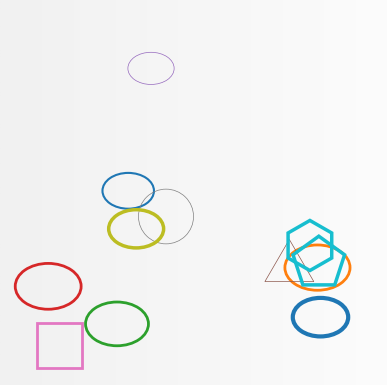[{"shape": "oval", "thickness": 3, "radius": 0.36, "center": [0.827, 0.176]}, {"shape": "oval", "thickness": 1.5, "radius": 0.33, "center": [0.331, 0.504]}, {"shape": "oval", "thickness": 2, "radius": 0.42, "center": [0.819, 0.305]}, {"shape": "oval", "thickness": 2, "radius": 0.41, "center": [0.302, 0.159]}, {"shape": "oval", "thickness": 2, "radius": 0.43, "center": [0.124, 0.256]}, {"shape": "oval", "thickness": 0.5, "radius": 0.3, "center": [0.39, 0.822]}, {"shape": "triangle", "thickness": 0.5, "radius": 0.36, "center": [0.747, 0.305]}, {"shape": "square", "thickness": 2, "radius": 0.29, "center": [0.153, 0.102]}, {"shape": "circle", "thickness": 0.5, "radius": 0.36, "center": [0.428, 0.438]}, {"shape": "oval", "thickness": 2.5, "radius": 0.35, "center": [0.351, 0.406]}, {"shape": "pentagon", "thickness": 2.5, "radius": 0.35, "center": [0.823, 0.317]}, {"shape": "hexagon", "thickness": 2.5, "radius": 0.33, "center": [0.8, 0.362]}]